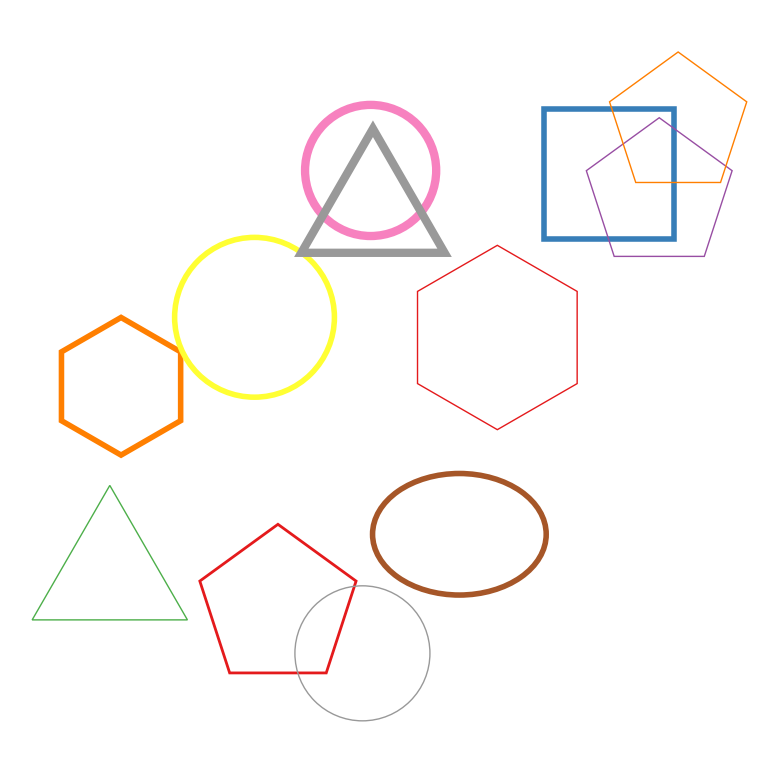[{"shape": "hexagon", "thickness": 0.5, "radius": 0.6, "center": [0.646, 0.562]}, {"shape": "pentagon", "thickness": 1, "radius": 0.53, "center": [0.361, 0.212]}, {"shape": "square", "thickness": 2, "radius": 0.42, "center": [0.79, 0.774]}, {"shape": "triangle", "thickness": 0.5, "radius": 0.58, "center": [0.143, 0.253]}, {"shape": "pentagon", "thickness": 0.5, "radius": 0.5, "center": [0.856, 0.748]}, {"shape": "hexagon", "thickness": 2, "radius": 0.45, "center": [0.157, 0.498]}, {"shape": "pentagon", "thickness": 0.5, "radius": 0.47, "center": [0.881, 0.839]}, {"shape": "circle", "thickness": 2, "radius": 0.52, "center": [0.331, 0.588]}, {"shape": "oval", "thickness": 2, "radius": 0.56, "center": [0.597, 0.306]}, {"shape": "circle", "thickness": 3, "radius": 0.43, "center": [0.481, 0.779]}, {"shape": "triangle", "thickness": 3, "radius": 0.54, "center": [0.484, 0.725]}, {"shape": "circle", "thickness": 0.5, "radius": 0.44, "center": [0.471, 0.152]}]